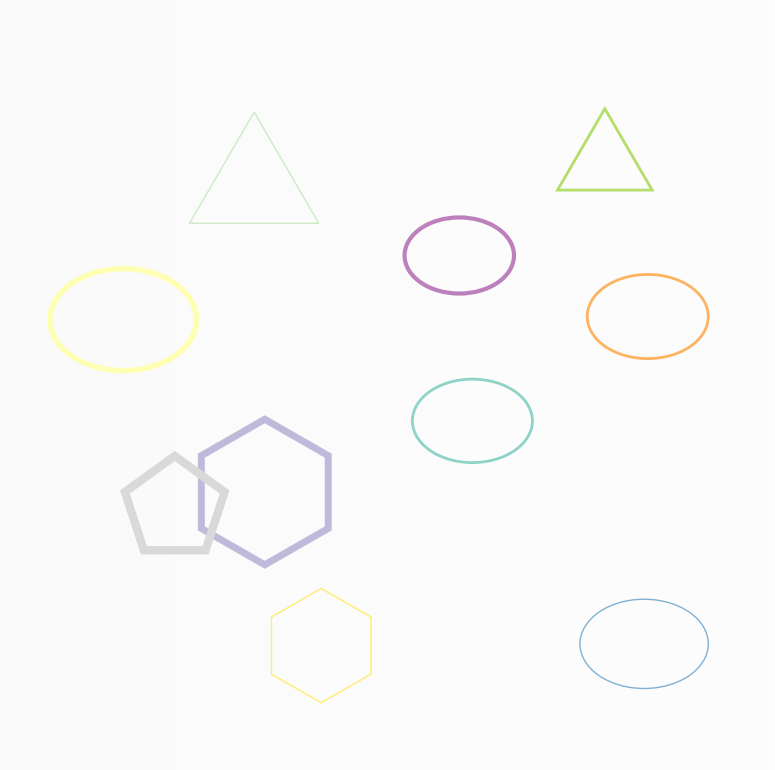[{"shape": "oval", "thickness": 1, "radius": 0.39, "center": [0.61, 0.453]}, {"shape": "oval", "thickness": 2, "radius": 0.47, "center": [0.159, 0.585]}, {"shape": "hexagon", "thickness": 2.5, "radius": 0.47, "center": [0.342, 0.361]}, {"shape": "oval", "thickness": 0.5, "radius": 0.41, "center": [0.831, 0.164]}, {"shape": "oval", "thickness": 1, "radius": 0.39, "center": [0.836, 0.589]}, {"shape": "triangle", "thickness": 1, "radius": 0.35, "center": [0.78, 0.788]}, {"shape": "pentagon", "thickness": 3, "radius": 0.34, "center": [0.225, 0.34]}, {"shape": "oval", "thickness": 1.5, "radius": 0.35, "center": [0.593, 0.668]}, {"shape": "triangle", "thickness": 0.5, "radius": 0.48, "center": [0.328, 0.758]}, {"shape": "hexagon", "thickness": 0.5, "radius": 0.37, "center": [0.414, 0.162]}]